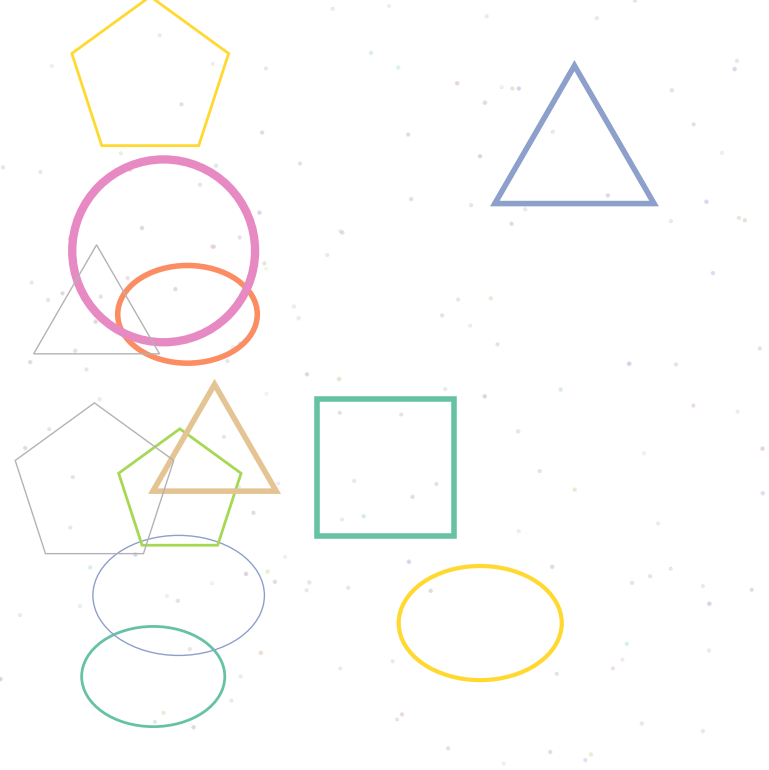[{"shape": "square", "thickness": 2, "radius": 0.44, "center": [0.501, 0.392]}, {"shape": "oval", "thickness": 1, "radius": 0.46, "center": [0.199, 0.121]}, {"shape": "oval", "thickness": 2, "radius": 0.45, "center": [0.244, 0.592]}, {"shape": "oval", "thickness": 0.5, "radius": 0.56, "center": [0.232, 0.227]}, {"shape": "triangle", "thickness": 2, "radius": 0.6, "center": [0.746, 0.795]}, {"shape": "circle", "thickness": 3, "radius": 0.59, "center": [0.213, 0.674]}, {"shape": "pentagon", "thickness": 1, "radius": 0.42, "center": [0.234, 0.36]}, {"shape": "pentagon", "thickness": 1, "radius": 0.54, "center": [0.195, 0.897]}, {"shape": "oval", "thickness": 1.5, "radius": 0.53, "center": [0.624, 0.191]}, {"shape": "triangle", "thickness": 2, "radius": 0.46, "center": [0.279, 0.408]}, {"shape": "pentagon", "thickness": 0.5, "radius": 0.54, "center": [0.123, 0.369]}, {"shape": "triangle", "thickness": 0.5, "radius": 0.47, "center": [0.125, 0.588]}]